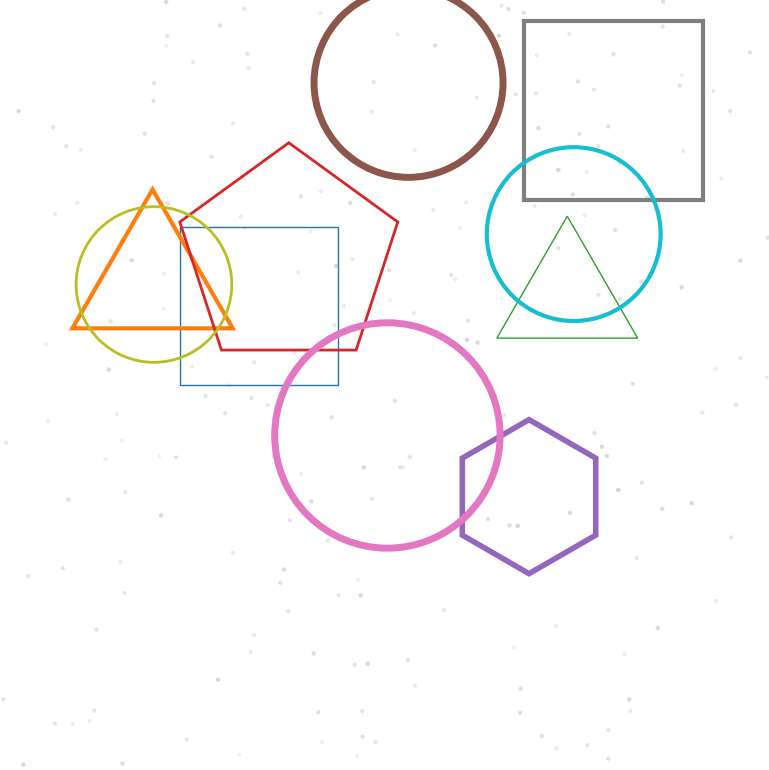[{"shape": "square", "thickness": 0.5, "radius": 0.51, "center": [0.336, 0.603]}, {"shape": "triangle", "thickness": 1.5, "radius": 0.6, "center": [0.198, 0.634]}, {"shape": "triangle", "thickness": 0.5, "radius": 0.53, "center": [0.737, 0.614]}, {"shape": "pentagon", "thickness": 1, "radius": 0.74, "center": [0.375, 0.666]}, {"shape": "hexagon", "thickness": 2, "radius": 0.5, "center": [0.687, 0.355]}, {"shape": "circle", "thickness": 2.5, "radius": 0.61, "center": [0.531, 0.892]}, {"shape": "circle", "thickness": 2.5, "radius": 0.73, "center": [0.503, 0.434]}, {"shape": "square", "thickness": 1.5, "radius": 0.58, "center": [0.797, 0.856]}, {"shape": "circle", "thickness": 1, "radius": 0.51, "center": [0.2, 0.631]}, {"shape": "circle", "thickness": 1.5, "radius": 0.56, "center": [0.745, 0.696]}]